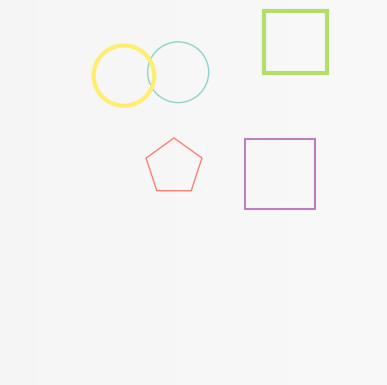[{"shape": "circle", "thickness": 1, "radius": 0.39, "center": [0.46, 0.812]}, {"shape": "pentagon", "thickness": 1, "radius": 0.38, "center": [0.449, 0.566]}, {"shape": "square", "thickness": 3, "radius": 0.4, "center": [0.763, 0.891]}, {"shape": "square", "thickness": 1.5, "radius": 0.46, "center": [0.723, 0.548]}, {"shape": "circle", "thickness": 3, "radius": 0.39, "center": [0.32, 0.804]}]